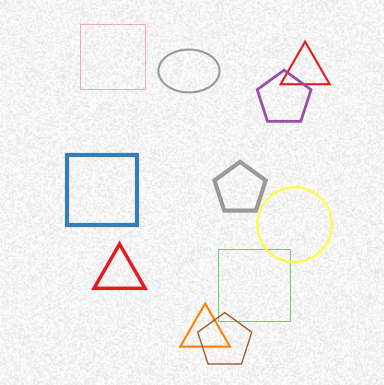[{"shape": "triangle", "thickness": 2.5, "radius": 0.38, "center": [0.311, 0.289]}, {"shape": "triangle", "thickness": 1.5, "radius": 0.37, "center": [0.793, 0.818]}, {"shape": "square", "thickness": 3, "radius": 0.45, "center": [0.265, 0.507]}, {"shape": "square", "thickness": 0.5, "radius": 0.46, "center": [0.659, 0.259]}, {"shape": "pentagon", "thickness": 2, "radius": 0.37, "center": [0.738, 0.744]}, {"shape": "triangle", "thickness": 1.5, "radius": 0.37, "center": [0.533, 0.137]}, {"shape": "circle", "thickness": 1.5, "radius": 0.48, "center": [0.765, 0.417]}, {"shape": "pentagon", "thickness": 1, "radius": 0.37, "center": [0.584, 0.114]}, {"shape": "square", "thickness": 0.5, "radius": 0.42, "center": [0.292, 0.854]}, {"shape": "pentagon", "thickness": 3, "radius": 0.35, "center": [0.624, 0.51]}, {"shape": "oval", "thickness": 1.5, "radius": 0.4, "center": [0.491, 0.816]}]